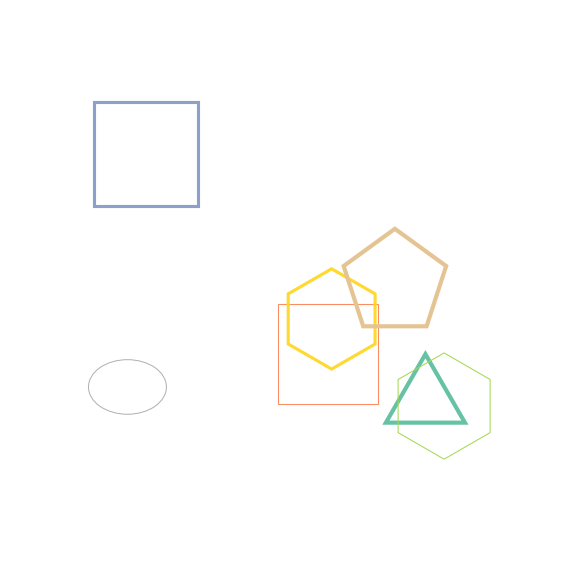[{"shape": "triangle", "thickness": 2, "radius": 0.4, "center": [0.737, 0.307]}, {"shape": "square", "thickness": 0.5, "radius": 0.43, "center": [0.568, 0.387]}, {"shape": "square", "thickness": 1.5, "radius": 0.45, "center": [0.253, 0.732]}, {"shape": "hexagon", "thickness": 0.5, "radius": 0.46, "center": [0.769, 0.296]}, {"shape": "hexagon", "thickness": 1.5, "radius": 0.43, "center": [0.574, 0.447]}, {"shape": "pentagon", "thickness": 2, "radius": 0.47, "center": [0.684, 0.51]}, {"shape": "oval", "thickness": 0.5, "radius": 0.34, "center": [0.221, 0.329]}]